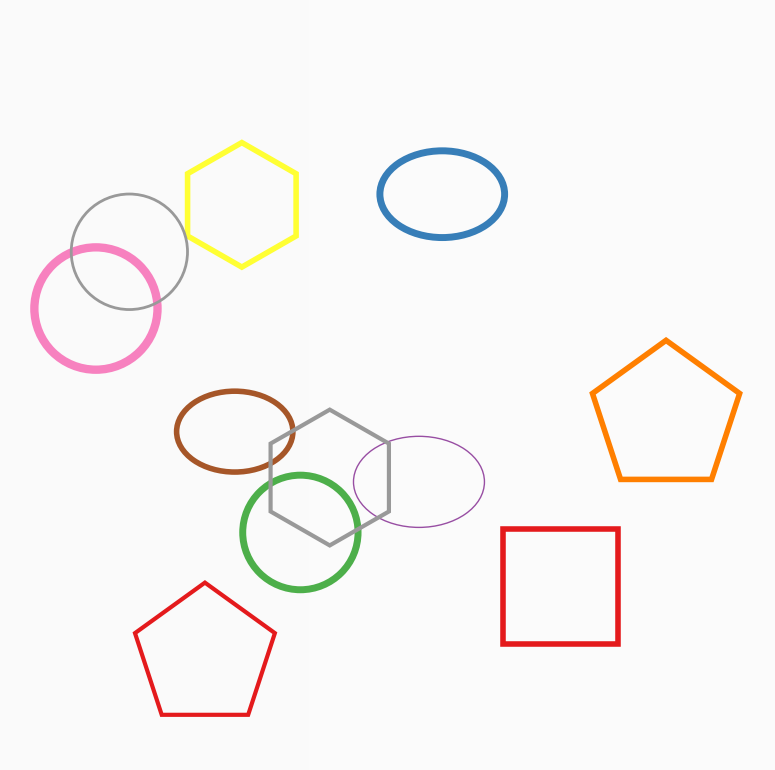[{"shape": "square", "thickness": 2, "radius": 0.37, "center": [0.724, 0.239]}, {"shape": "pentagon", "thickness": 1.5, "radius": 0.47, "center": [0.264, 0.148]}, {"shape": "oval", "thickness": 2.5, "radius": 0.4, "center": [0.571, 0.748]}, {"shape": "circle", "thickness": 2.5, "radius": 0.37, "center": [0.388, 0.308]}, {"shape": "oval", "thickness": 0.5, "radius": 0.42, "center": [0.541, 0.374]}, {"shape": "pentagon", "thickness": 2, "radius": 0.5, "center": [0.859, 0.458]}, {"shape": "hexagon", "thickness": 2, "radius": 0.4, "center": [0.312, 0.734]}, {"shape": "oval", "thickness": 2, "radius": 0.38, "center": [0.303, 0.439]}, {"shape": "circle", "thickness": 3, "radius": 0.4, "center": [0.124, 0.599]}, {"shape": "hexagon", "thickness": 1.5, "radius": 0.44, "center": [0.425, 0.38]}, {"shape": "circle", "thickness": 1, "radius": 0.38, "center": [0.167, 0.673]}]